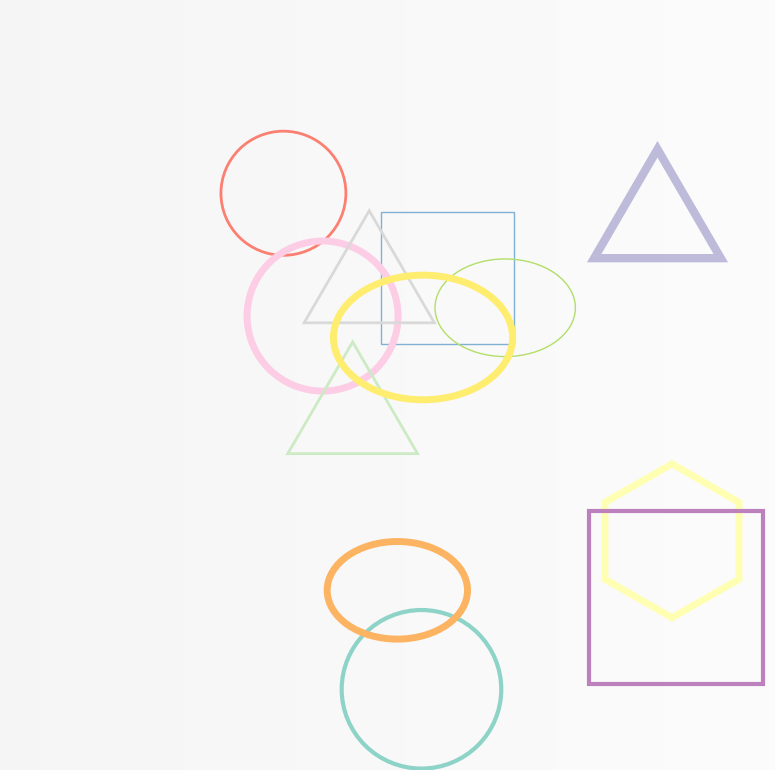[{"shape": "circle", "thickness": 1.5, "radius": 0.51, "center": [0.544, 0.105]}, {"shape": "hexagon", "thickness": 2.5, "radius": 0.5, "center": [0.867, 0.298]}, {"shape": "triangle", "thickness": 3, "radius": 0.47, "center": [0.848, 0.712]}, {"shape": "circle", "thickness": 1, "radius": 0.4, "center": [0.366, 0.749]}, {"shape": "square", "thickness": 0.5, "radius": 0.43, "center": [0.577, 0.639]}, {"shape": "oval", "thickness": 2.5, "radius": 0.45, "center": [0.513, 0.233]}, {"shape": "oval", "thickness": 0.5, "radius": 0.45, "center": [0.652, 0.6]}, {"shape": "circle", "thickness": 2.5, "radius": 0.49, "center": [0.416, 0.59]}, {"shape": "triangle", "thickness": 1, "radius": 0.49, "center": [0.476, 0.629]}, {"shape": "square", "thickness": 1.5, "radius": 0.56, "center": [0.872, 0.224]}, {"shape": "triangle", "thickness": 1, "radius": 0.48, "center": [0.455, 0.459]}, {"shape": "oval", "thickness": 2.5, "radius": 0.58, "center": [0.546, 0.562]}]